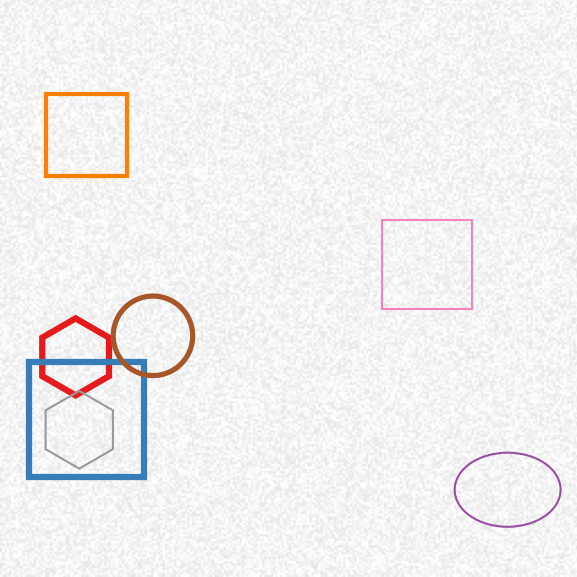[{"shape": "hexagon", "thickness": 3, "radius": 0.33, "center": [0.131, 0.381]}, {"shape": "square", "thickness": 3, "radius": 0.5, "center": [0.149, 0.273]}, {"shape": "oval", "thickness": 1, "radius": 0.46, "center": [0.879, 0.151]}, {"shape": "square", "thickness": 2, "radius": 0.35, "center": [0.15, 0.766]}, {"shape": "circle", "thickness": 2.5, "radius": 0.34, "center": [0.265, 0.418]}, {"shape": "square", "thickness": 1, "radius": 0.39, "center": [0.739, 0.541]}, {"shape": "hexagon", "thickness": 1, "radius": 0.34, "center": [0.137, 0.255]}]